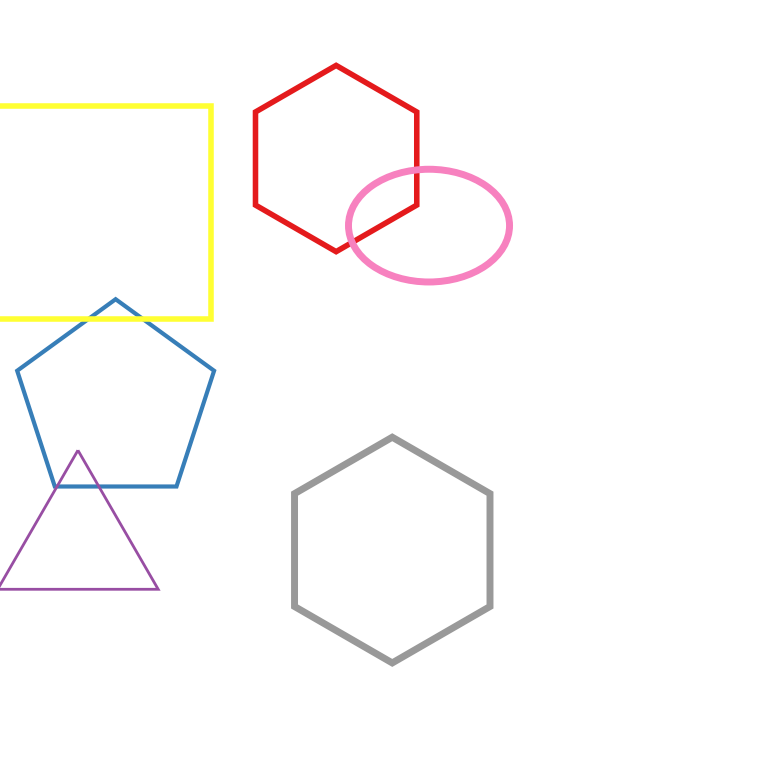[{"shape": "hexagon", "thickness": 2, "radius": 0.6, "center": [0.437, 0.794]}, {"shape": "pentagon", "thickness": 1.5, "radius": 0.67, "center": [0.15, 0.477]}, {"shape": "triangle", "thickness": 1, "radius": 0.6, "center": [0.101, 0.295]}, {"shape": "square", "thickness": 2, "radius": 0.69, "center": [0.136, 0.724]}, {"shape": "oval", "thickness": 2.5, "radius": 0.52, "center": [0.557, 0.707]}, {"shape": "hexagon", "thickness": 2.5, "radius": 0.73, "center": [0.509, 0.286]}]